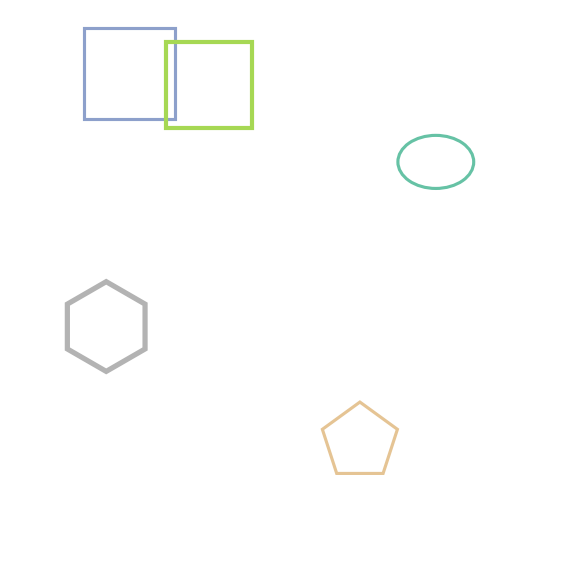[{"shape": "oval", "thickness": 1.5, "radius": 0.33, "center": [0.755, 0.719]}, {"shape": "square", "thickness": 1.5, "radius": 0.39, "center": [0.224, 0.871]}, {"shape": "square", "thickness": 2, "radius": 0.37, "center": [0.361, 0.852]}, {"shape": "pentagon", "thickness": 1.5, "radius": 0.34, "center": [0.623, 0.235]}, {"shape": "hexagon", "thickness": 2.5, "radius": 0.39, "center": [0.184, 0.434]}]